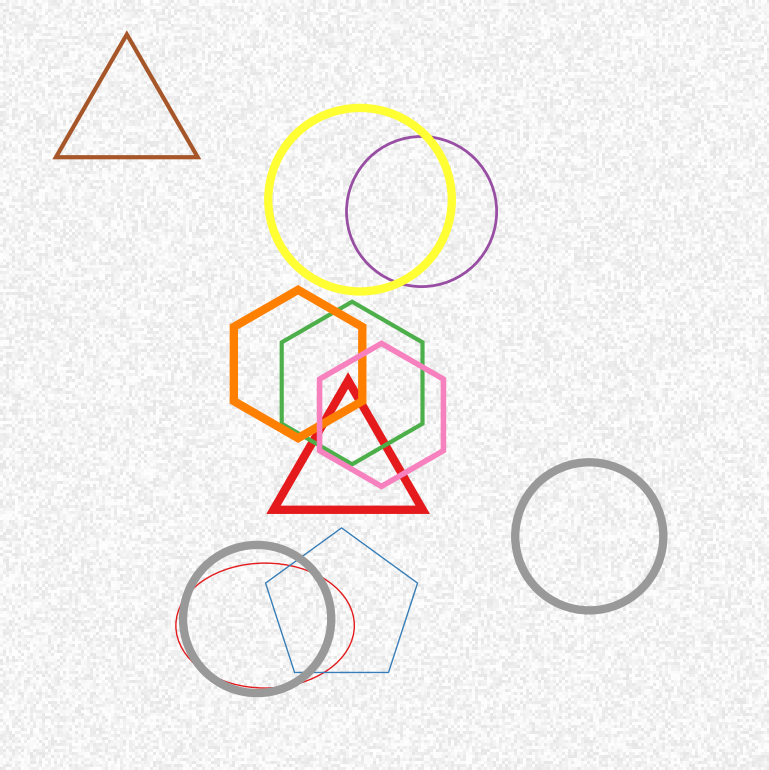[{"shape": "triangle", "thickness": 3, "radius": 0.56, "center": [0.452, 0.394]}, {"shape": "oval", "thickness": 0.5, "radius": 0.58, "center": [0.344, 0.188]}, {"shape": "pentagon", "thickness": 0.5, "radius": 0.52, "center": [0.444, 0.211]}, {"shape": "hexagon", "thickness": 1.5, "radius": 0.53, "center": [0.457, 0.503]}, {"shape": "circle", "thickness": 1, "radius": 0.49, "center": [0.547, 0.725]}, {"shape": "hexagon", "thickness": 3, "radius": 0.48, "center": [0.387, 0.527]}, {"shape": "circle", "thickness": 3, "radius": 0.6, "center": [0.468, 0.741]}, {"shape": "triangle", "thickness": 1.5, "radius": 0.53, "center": [0.165, 0.849]}, {"shape": "hexagon", "thickness": 2, "radius": 0.46, "center": [0.495, 0.461]}, {"shape": "circle", "thickness": 3, "radius": 0.48, "center": [0.765, 0.303]}, {"shape": "circle", "thickness": 3, "radius": 0.48, "center": [0.334, 0.196]}]